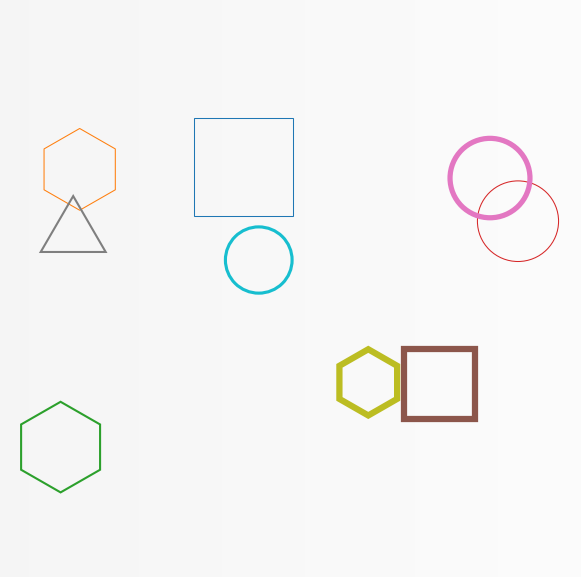[{"shape": "square", "thickness": 0.5, "radius": 0.42, "center": [0.419, 0.71]}, {"shape": "hexagon", "thickness": 0.5, "radius": 0.35, "center": [0.137, 0.706]}, {"shape": "hexagon", "thickness": 1, "radius": 0.39, "center": [0.104, 0.225]}, {"shape": "circle", "thickness": 0.5, "radius": 0.35, "center": [0.891, 0.616]}, {"shape": "square", "thickness": 3, "radius": 0.3, "center": [0.756, 0.334]}, {"shape": "circle", "thickness": 2.5, "radius": 0.34, "center": [0.843, 0.691]}, {"shape": "triangle", "thickness": 1, "radius": 0.32, "center": [0.126, 0.595]}, {"shape": "hexagon", "thickness": 3, "radius": 0.29, "center": [0.634, 0.337]}, {"shape": "circle", "thickness": 1.5, "radius": 0.29, "center": [0.445, 0.549]}]